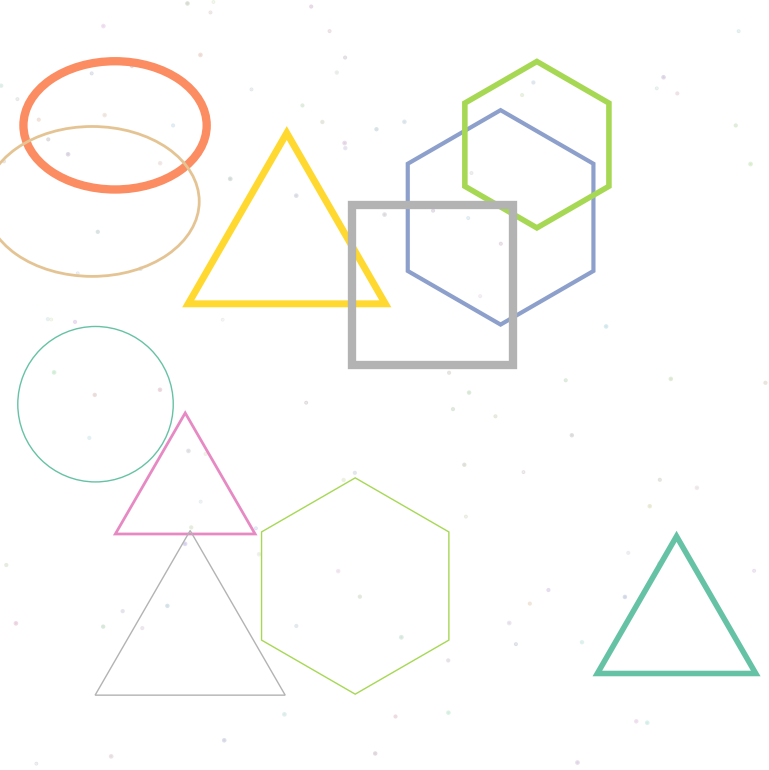[{"shape": "circle", "thickness": 0.5, "radius": 0.5, "center": [0.124, 0.475]}, {"shape": "triangle", "thickness": 2, "radius": 0.59, "center": [0.879, 0.185]}, {"shape": "oval", "thickness": 3, "radius": 0.59, "center": [0.149, 0.837]}, {"shape": "hexagon", "thickness": 1.5, "radius": 0.7, "center": [0.65, 0.718]}, {"shape": "triangle", "thickness": 1, "radius": 0.52, "center": [0.241, 0.359]}, {"shape": "hexagon", "thickness": 0.5, "radius": 0.7, "center": [0.461, 0.239]}, {"shape": "hexagon", "thickness": 2, "radius": 0.54, "center": [0.697, 0.812]}, {"shape": "triangle", "thickness": 2.5, "radius": 0.74, "center": [0.372, 0.679]}, {"shape": "oval", "thickness": 1, "radius": 0.7, "center": [0.12, 0.738]}, {"shape": "square", "thickness": 3, "radius": 0.52, "center": [0.561, 0.63]}, {"shape": "triangle", "thickness": 0.5, "radius": 0.71, "center": [0.247, 0.168]}]